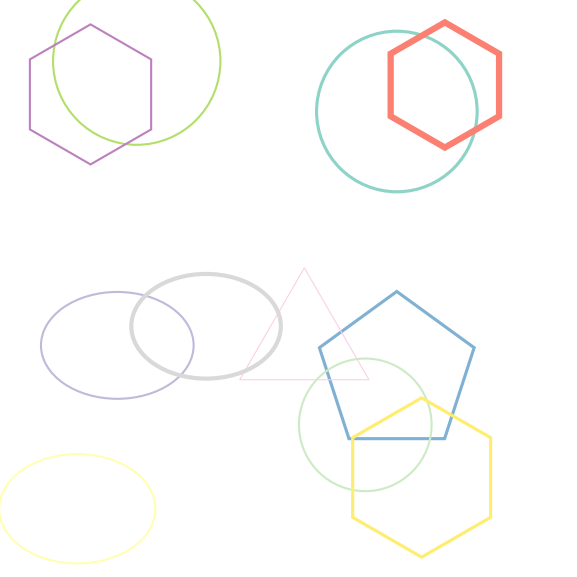[{"shape": "circle", "thickness": 1.5, "radius": 0.7, "center": [0.687, 0.806]}, {"shape": "oval", "thickness": 1, "radius": 0.68, "center": [0.134, 0.118]}, {"shape": "oval", "thickness": 1, "radius": 0.66, "center": [0.203, 0.401]}, {"shape": "hexagon", "thickness": 3, "radius": 0.54, "center": [0.77, 0.852]}, {"shape": "pentagon", "thickness": 1.5, "radius": 0.7, "center": [0.687, 0.354]}, {"shape": "circle", "thickness": 1, "radius": 0.72, "center": [0.237, 0.893]}, {"shape": "triangle", "thickness": 0.5, "radius": 0.65, "center": [0.527, 0.406]}, {"shape": "oval", "thickness": 2, "radius": 0.65, "center": [0.357, 0.434]}, {"shape": "hexagon", "thickness": 1, "radius": 0.61, "center": [0.157, 0.836]}, {"shape": "circle", "thickness": 1, "radius": 0.57, "center": [0.632, 0.263]}, {"shape": "hexagon", "thickness": 1.5, "radius": 0.69, "center": [0.73, 0.172]}]